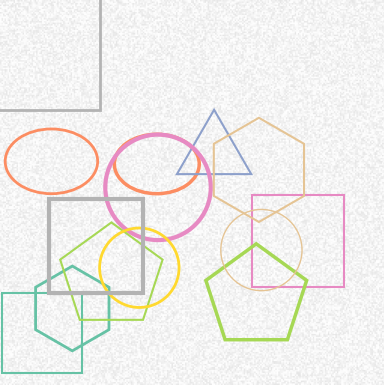[{"shape": "square", "thickness": 1.5, "radius": 0.52, "center": [0.108, 0.135]}, {"shape": "hexagon", "thickness": 2, "radius": 0.55, "center": [0.188, 0.199]}, {"shape": "oval", "thickness": 2, "radius": 0.6, "center": [0.134, 0.581]}, {"shape": "oval", "thickness": 2.5, "radius": 0.55, "center": [0.407, 0.574]}, {"shape": "triangle", "thickness": 1.5, "radius": 0.56, "center": [0.556, 0.603]}, {"shape": "square", "thickness": 1.5, "radius": 0.59, "center": [0.773, 0.375]}, {"shape": "circle", "thickness": 3, "radius": 0.69, "center": [0.41, 0.513]}, {"shape": "pentagon", "thickness": 2.5, "radius": 0.69, "center": [0.666, 0.229]}, {"shape": "pentagon", "thickness": 1.5, "radius": 0.7, "center": [0.289, 0.282]}, {"shape": "circle", "thickness": 2, "radius": 0.52, "center": [0.362, 0.305]}, {"shape": "circle", "thickness": 1, "radius": 0.53, "center": [0.679, 0.35]}, {"shape": "hexagon", "thickness": 1.5, "radius": 0.68, "center": [0.672, 0.559]}, {"shape": "square", "thickness": 2, "radius": 0.73, "center": [0.113, 0.861]}, {"shape": "square", "thickness": 3, "radius": 0.61, "center": [0.249, 0.361]}]